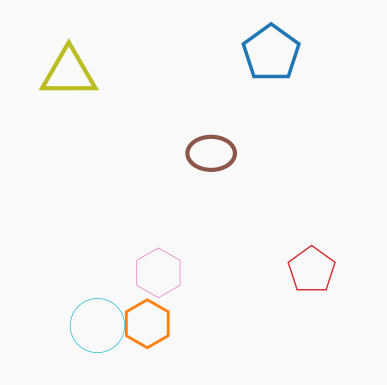[{"shape": "pentagon", "thickness": 2.5, "radius": 0.38, "center": [0.7, 0.862]}, {"shape": "hexagon", "thickness": 2, "radius": 0.31, "center": [0.38, 0.159]}, {"shape": "pentagon", "thickness": 1, "radius": 0.32, "center": [0.804, 0.299]}, {"shape": "oval", "thickness": 3, "radius": 0.31, "center": [0.545, 0.602]}, {"shape": "hexagon", "thickness": 0.5, "radius": 0.32, "center": [0.409, 0.291]}, {"shape": "triangle", "thickness": 3, "radius": 0.4, "center": [0.178, 0.811]}, {"shape": "circle", "thickness": 0.5, "radius": 0.35, "center": [0.251, 0.154]}]